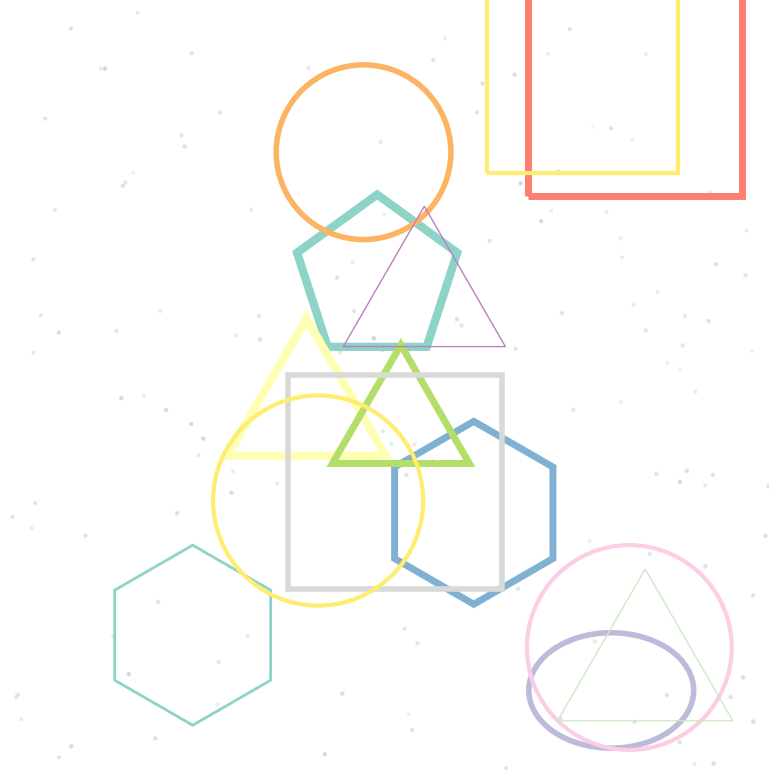[{"shape": "pentagon", "thickness": 3, "radius": 0.55, "center": [0.49, 0.638]}, {"shape": "hexagon", "thickness": 1, "radius": 0.58, "center": [0.25, 0.175]}, {"shape": "triangle", "thickness": 3, "radius": 0.59, "center": [0.398, 0.467]}, {"shape": "oval", "thickness": 2, "radius": 0.54, "center": [0.794, 0.103]}, {"shape": "square", "thickness": 2.5, "radius": 0.7, "center": [0.825, 0.885]}, {"shape": "hexagon", "thickness": 2.5, "radius": 0.59, "center": [0.615, 0.334]}, {"shape": "circle", "thickness": 2, "radius": 0.57, "center": [0.472, 0.802]}, {"shape": "triangle", "thickness": 2.5, "radius": 0.51, "center": [0.521, 0.449]}, {"shape": "circle", "thickness": 1.5, "radius": 0.66, "center": [0.817, 0.159]}, {"shape": "square", "thickness": 2, "radius": 0.7, "center": [0.513, 0.373]}, {"shape": "triangle", "thickness": 0.5, "radius": 0.61, "center": [0.551, 0.611]}, {"shape": "triangle", "thickness": 0.5, "radius": 0.66, "center": [0.838, 0.13]}, {"shape": "circle", "thickness": 1.5, "radius": 0.68, "center": [0.413, 0.35]}, {"shape": "square", "thickness": 1.5, "radius": 0.62, "center": [0.756, 0.9]}]